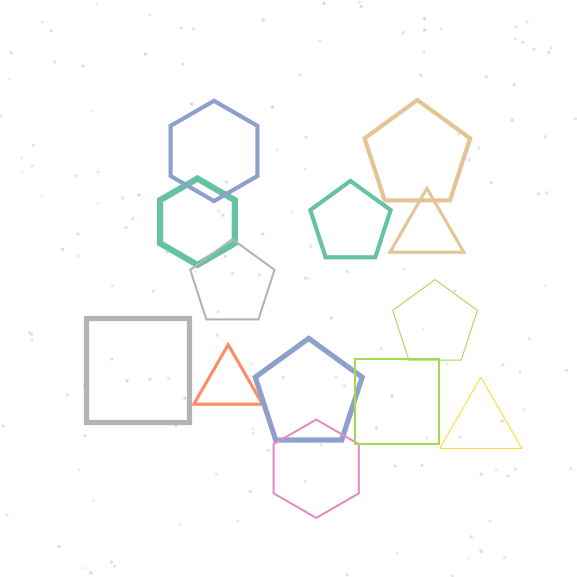[{"shape": "hexagon", "thickness": 3, "radius": 0.37, "center": [0.342, 0.615]}, {"shape": "pentagon", "thickness": 2, "radius": 0.37, "center": [0.607, 0.613]}, {"shape": "triangle", "thickness": 1.5, "radius": 0.34, "center": [0.395, 0.334]}, {"shape": "hexagon", "thickness": 2, "radius": 0.43, "center": [0.371, 0.738]}, {"shape": "pentagon", "thickness": 2.5, "radius": 0.49, "center": [0.535, 0.316]}, {"shape": "hexagon", "thickness": 1, "radius": 0.43, "center": [0.548, 0.187]}, {"shape": "square", "thickness": 1, "radius": 0.37, "center": [0.687, 0.305]}, {"shape": "pentagon", "thickness": 0.5, "radius": 0.39, "center": [0.753, 0.438]}, {"shape": "triangle", "thickness": 0.5, "radius": 0.41, "center": [0.833, 0.264]}, {"shape": "triangle", "thickness": 1.5, "radius": 0.37, "center": [0.739, 0.599]}, {"shape": "pentagon", "thickness": 2, "radius": 0.48, "center": [0.723, 0.73]}, {"shape": "pentagon", "thickness": 1, "radius": 0.38, "center": [0.402, 0.508]}, {"shape": "square", "thickness": 2.5, "radius": 0.45, "center": [0.238, 0.358]}]